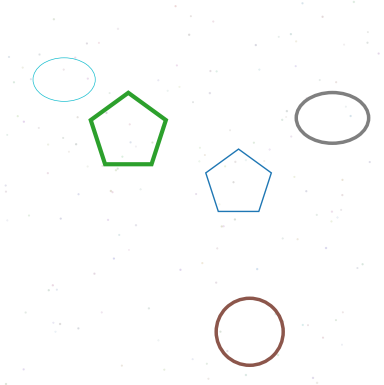[{"shape": "pentagon", "thickness": 1, "radius": 0.45, "center": [0.62, 0.523]}, {"shape": "pentagon", "thickness": 3, "radius": 0.51, "center": [0.333, 0.656]}, {"shape": "circle", "thickness": 2.5, "radius": 0.44, "center": [0.649, 0.138]}, {"shape": "oval", "thickness": 2.5, "radius": 0.47, "center": [0.864, 0.694]}, {"shape": "oval", "thickness": 0.5, "radius": 0.4, "center": [0.167, 0.793]}]